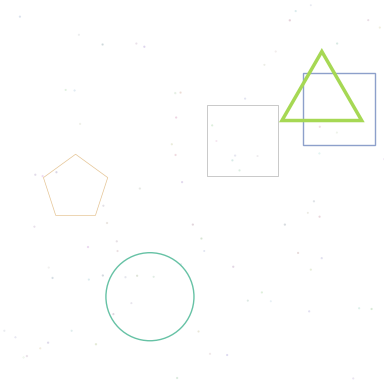[{"shape": "circle", "thickness": 1, "radius": 0.57, "center": [0.389, 0.229]}, {"shape": "square", "thickness": 1, "radius": 0.47, "center": [0.881, 0.716]}, {"shape": "triangle", "thickness": 2.5, "radius": 0.6, "center": [0.836, 0.747]}, {"shape": "pentagon", "thickness": 0.5, "radius": 0.44, "center": [0.196, 0.512]}, {"shape": "square", "thickness": 0.5, "radius": 0.46, "center": [0.63, 0.635]}]